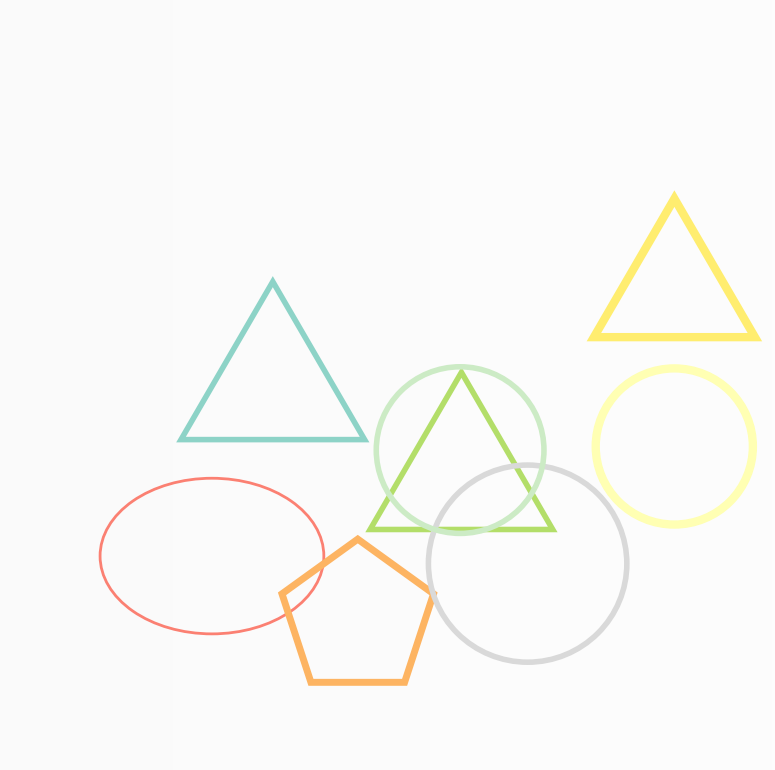[{"shape": "triangle", "thickness": 2, "radius": 0.68, "center": [0.352, 0.497]}, {"shape": "circle", "thickness": 3, "radius": 0.51, "center": [0.87, 0.42]}, {"shape": "oval", "thickness": 1, "radius": 0.72, "center": [0.273, 0.278]}, {"shape": "pentagon", "thickness": 2.5, "radius": 0.51, "center": [0.462, 0.197]}, {"shape": "triangle", "thickness": 2, "radius": 0.68, "center": [0.595, 0.38]}, {"shape": "circle", "thickness": 2, "radius": 0.64, "center": [0.681, 0.268]}, {"shape": "circle", "thickness": 2, "radius": 0.54, "center": [0.594, 0.415]}, {"shape": "triangle", "thickness": 3, "radius": 0.6, "center": [0.87, 0.622]}]